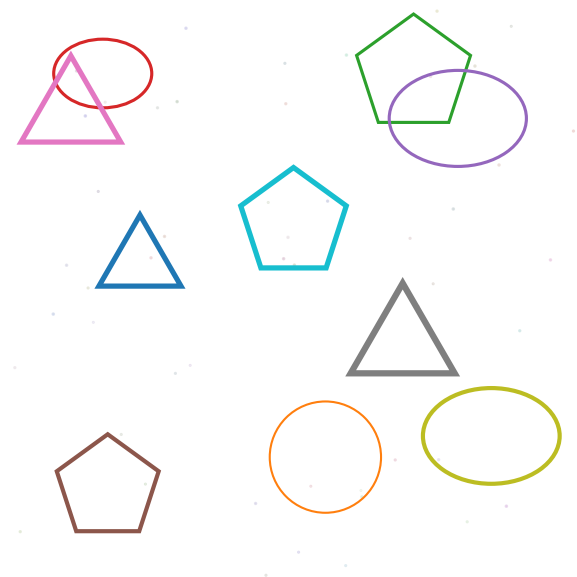[{"shape": "triangle", "thickness": 2.5, "radius": 0.41, "center": [0.242, 0.545]}, {"shape": "circle", "thickness": 1, "radius": 0.48, "center": [0.563, 0.208]}, {"shape": "pentagon", "thickness": 1.5, "radius": 0.52, "center": [0.716, 0.871]}, {"shape": "oval", "thickness": 1.5, "radius": 0.42, "center": [0.178, 0.872]}, {"shape": "oval", "thickness": 1.5, "radius": 0.59, "center": [0.793, 0.794]}, {"shape": "pentagon", "thickness": 2, "radius": 0.46, "center": [0.187, 0.154]}, {"shape": "triangle", "thickness": 2.5, "radius": 0.5, "center": [0.123, 0.803]}, {"shape": "triangle", "thickness": 3, "radius": 0.52, "center": [0.697, 0.405]}, {"shape": "oval", "thickness": 2, "radius": 0.59, "center": [0.851, 0.244]}, {"shape": "pentagon", "thickness": 2.5, "radius": 0.48, "center": [0.508, 0.613]}]